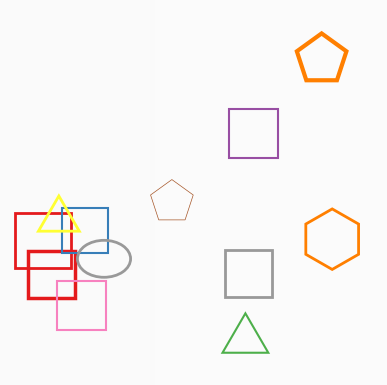[{"shape": "square", "thickness": 2, "radius": 0.36, "center": [0.11, 0.375]}, {"shape": "square", "thickness": 2.5, "radius": 0.3, "center": [0.133, 0.287]}, {"shape": "square", "thickness": 1.5, "radius": 0.3, "center": [0.219, 0.401]}, {"shape": "triangle", "thickness": 1.5, "radius": 0.34, "center": [0.633, 0.118]}, {"shape": "square", "thickness": 1.5, "radius": 0.31, "center": [0.655, 0.653]}, {"shape": "pentagon", "thickness": 3, "radius": 0.34, "center": [0.83, 0.846]}, {"shape": "hexagon", "thickness": 2, "radius": 0.39, "center": [0.857, 0.379]}, {"shape": "triangle", "thickness": 2, "radius": 0.3, "center": [0.152, 0.43]}, {"shape": "pentagon", "thickness": 0.5, "radius": 0.29, "center": [0.444, 0.476]}, {"shape": "square", "thickness": 1.5, "radius": 0.32, "center": [0.21, 0.207]}, {"shape": "oval", "thickness": 2, "radius": 0.34, "center": [0.268, 0.328]}, {"shape": "square", "thickness": 2, "radius": 0.3, "center": [0.641, 0.289]}]